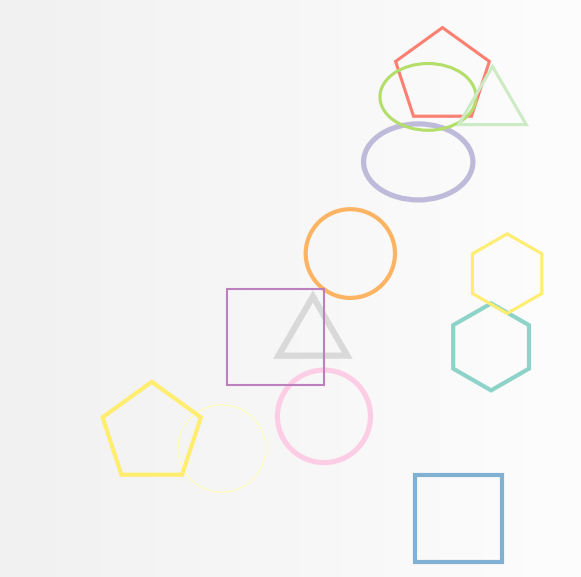[{"shape": "hexagon", "thickness": 2, "radius": 0.38, "center": [0.845, 0.398]}, {"shape": "circle", "thickness": 0.5, "radius": 0.38, "center": [0.382, 0.222]}, {"shape": "oval", "thickness": 2.5, "radius": 0.47, "center": [0.72, 0.719]}, {"shape": "pentagon", "thickness": 1.5, "radius": 0.42, "center": [0.761, 0.867]}, {"shape": "square", "thickness": 2, "radius": 0.38, "center": [0.788, 0.101]}, {"shape": "circle", "thickness": 2, "radius": 0.38, "center": [0.603, 0.56]}, {"shape": "oval", "thickness": 1.5, "radius": 0.41, "center": [0.736, 0.831]}, {"shape": "circle", "thickness": 2.5, "radius": 0.4, "center": [0.557, 0.278]}, {"shape": "triangle", "thickness": 3, "radius": 0.34, "center": [0.538, 0.417]}, {"shape": "square", "thickness": 1, "radius": 0.42, "center": [0.474, 0.416]}, {"shape": "triangle", "thickness": 1.5, "radius": 0.34, "center": [0.847, 0.817]}, {"shape": "pentagon", "thickness": 2, "radius": 0.44, "center": [0.261, 0.249]}, {"shape": "hexagon", "thickness": 1.5, "radius": 0.34, "center": [0.873, 0.525]}]